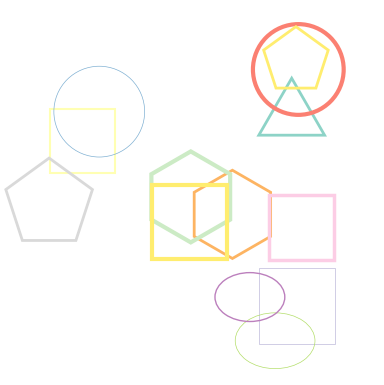[{"shape": "triangle", "thickness": 2, "radius": 0.49, "center": [0.758, 0.698]}, {"shape": "square", "thickness": 1.5, "radius": 0.42, "center": [0.215, 0.634]}, {"shape": "square", "thickness": 0.5, "radius": 0.49, "center": [0.771, 0.205]}, {"shape": "circle", "thickness": 3, "radius": 0.59, "center": [0.775, 0.82]}, {"shape": "circle", "thickness": 0.5, "radius": 0.59, "center": [0.258, 0.71]}, {"shape": "hexagon", "thickness": 2, "radius": 0.57, "center": [0.604, 0.443]}, {"shape": "oval", "thickness": 0.5, "radius": 0.52, "center": [0.715, 0.115]}, {"shape": "square", "thickness": 2.5, "radius": 0.42, "center": [0.784, 0.409]}, {"shape": "pentagon", "thickness": 2, "radius": 0.59, "center": [0.128, 0.471]}, {"shape": "oval", "thickness": 1, "radius": 0.45, "center": [0.649, 0.228]}, {"shape": "hexagon", "thickness": 3, "radius": 0.59, "center": [0.496, 0.489]}, {"shape": "pentagon", "thickness": 2, "radius": 0.44, "center": [0.769, 0.843]}, {"shape": "square", "thickness": 3, "radius": 0.49, "center": [0.493, 0.423]}]